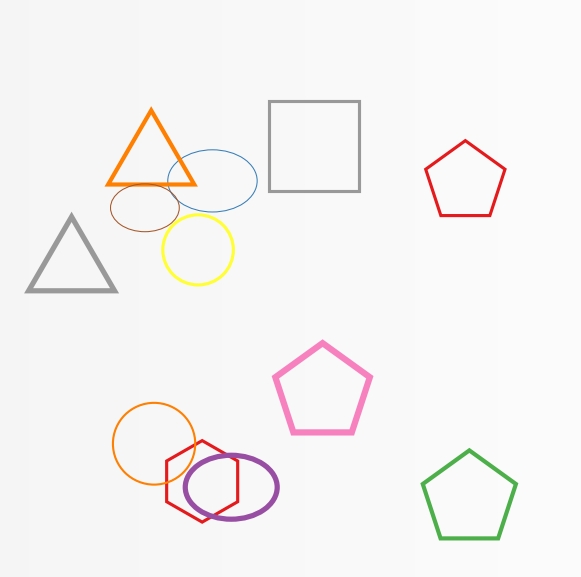[{"shape": "hexagon", "thickness": 1.5, "radius": 0.35, "center": [0.348, 0.166]}, {"shape": "pentagon", "thickness": 1.5, "radius": 0.36, "center": [0.801, 0.684]}, {"shape": "oval", "thickness": 0.5, "radius": 0.38, "center": [0.366, 0.686]}, {"shape": "pentagon", "thickness": 2, "radius": 0.42, "center": [0.807, 0.135]}, {"shape": "oval", "thickness": 2.5, "radius": 0.4, "center": [0.398, 0.155]}, {"shape": "circle", "thickness": 1, "radius": 0.35, "center": [0.265, 0.231]}, {"shape": "triangle", "thickness": 2, "radius": 0.43, "center": [0.26, 0.722]}, {"shape": "circle", "thickness": 1.5, "radius": 0.3, "center": [0.341, 0.566]}, {"shape": "oval", "thickness": 0.5, "radius": 0.3, "center": [0.249, 0.639]}, {"shape": "pentagon", "thickness": 3, "radius": 0.43, "center": [0.555, 0.32]}, {"shape": "square", "thickness": 1.5, "radius": 0.39, "center": [0.541, 0.746]}, {"shape": "triangle", "thickness": 2.5, "radius": 0.43, "center": [0.123, 0.538]}]